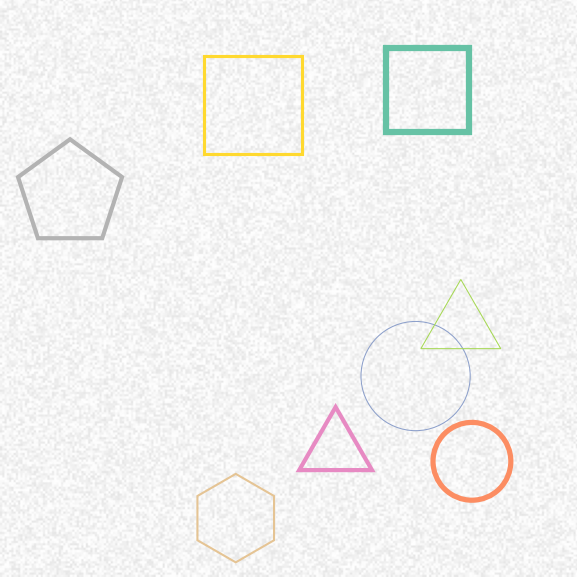[{"shape": "square", "thickness": 3, "radius": 0.36, "center": [0.741, 0.843]}, {"shape": "circle", "thickness": 2.5, "radius": 0.34, "center": [0.817, 0.2]}, {"shape": "circle", "thickness": 0.5, "radius": 0.47, "center": [0.72, 0.348]}, {"shape": "triangle", "thickness": 2, "radius": 0.36, "center": [0.581, 0.221]}, {"shape": "triangle", "thickness": 0.5, "radius": 0.4, "center": [0.798, 0.435]}, {"shape": "square", "thickness": 1.5, "radius": 0.42, "center": [0.438, 0.817]}, {"shape": "hexagon", "thickness": 1, "radius": 0.38, "center": [0.408, 0.102]}, {"shape": "pentagon", "thickness": 2, "radius": 0.47, "center": [0.121, 0.663]}]